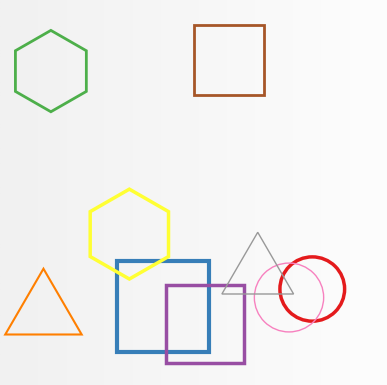[{"shape": "circle", "thickness": 2.5, "radius": 0.42, "center": [0.806, 0.249]}, {"shape": "square", "thickness": 3, "radius": 0.59, "center": [0.421, 0.204]}, {"shape": "hexagon", "thickness": 2, "radius": 0.53, "center": [0.131, 0.815]}, {"shape": "square", "thickness": 2.5, "radius": 0.5, "center": [0.529, 0.158]}, {"shape": "triangle", "thickness": 1.5, "radius": 0.57, "center": [0.112, 0.188]}, {"shape": "hexagon", "thickness": 2.5, "radius": 0.58, "center": [0.334, 0.392]}, {"shape": "square", "thickness": 2, "radius": 0.45, "center": [0.59, 0.844]}, {"shape": "circle", "thickness": 1, "radius": 0.45, "center": [0.746, 0.227]}, {"shape": "triangle", "thickness": 1, "radius": 0.53, "center": [0.665, 0.29]}]